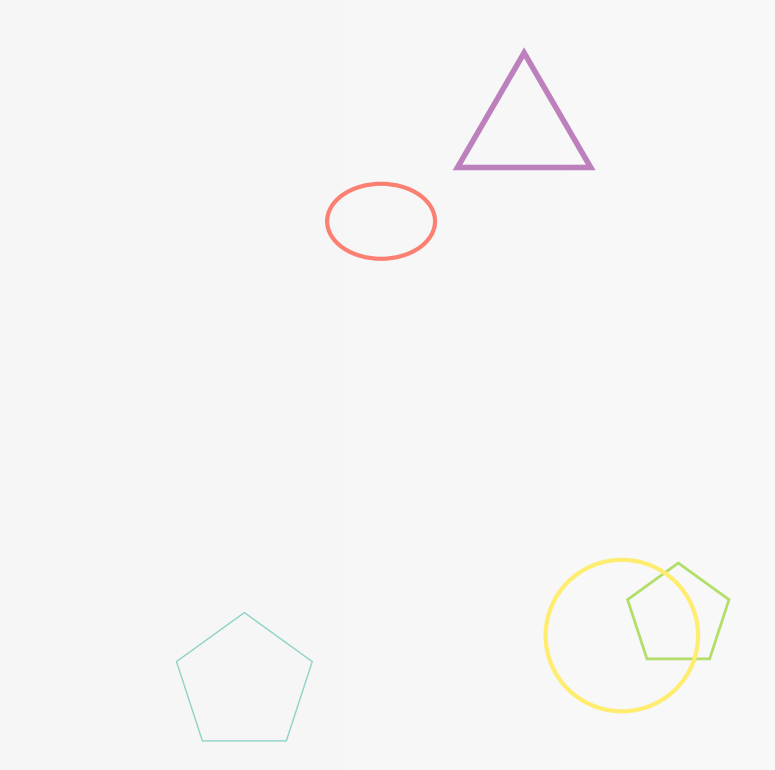[{"shape": "pentagon", "thickness": 0.5, "radius": 0.46, "center": [0.315, 0.112]}, {"shape": "oval", "thickness": 1.5, "radius": 0.35, "center": [0.492, 0.713]}, {"shape": "pentagon", "thickness": 1, "radius": 0.34, "center": [0.875, 0.2]}, {"shape": "triangle", "thickness": 2, "radius": 0.5, "center": [0.676, 0.832]}, {"shape": "circle", "thickness": 1.5, "radius": 0.49, "center": [0.802, 0.175]}]